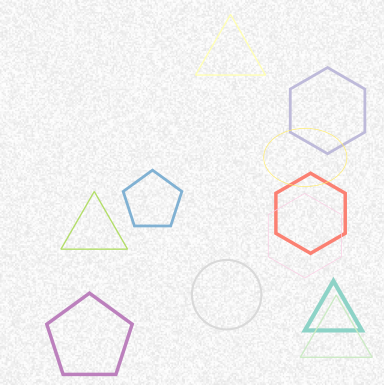[{"shape": "triangle", "thickness": 3, "radius": 0.43, "center": [0.866, 0.185]}, {"shape": "triangle", "thickness": 1, "radius": 0.52, "center": [0.599, 0.858]}, {"shape": "hexagon", "thickness": 2, "radius": 0.56, "center": [0.851, 0.713]}, {"shape": "hexagon", "thickness": 2.5, "radius": 0.52, "center": [0.807, 0.446]}, {"shape": "pentagon", "thickness": 2, "radius": 0.4, "center": [0.396, 0.478]}, {"shape": "triangle", "thickness": 1, "radius": 0.5, "center": [0.245, 0.403]}, {"shape": "hexagon", "thickness": 0.5, "radius": 0.55, "center": [0.792, 0.388]}, {"shape": "circle", "thickness": 1.5, "radius": 0.45, "center": [0.589, 0.235]}, {"shape": "pentagon", "thickness": 2.5, "radius": 0.58, "center": [0.232, 0.122]}, {"shape": "triangle", "thickness": 1, "radius": 0.54, "center": [0.873, 0.126]}, {"shape": "oval", "thickness": 0.5, "radius": 0.54, "center": [0.793, 0.591]}]